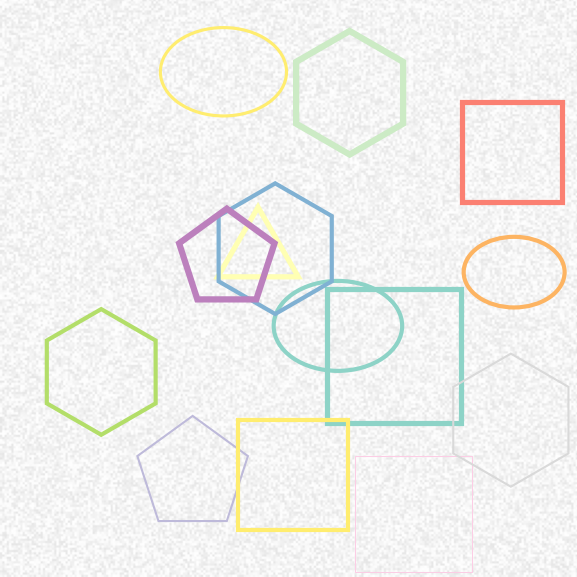[{"shape": "square", "thickness": 2.5, "radius": 0.58, "center": [0.682, 0.383]}, {"shape": "oval", "thickness": 2, "radius": 0.56, "center": [0.585, 0.435]}, {"shape": "triangle", "thickness": 2.5, "radius": 0.4, "center": [0.447, 0.56]}, {"shape": "pentagon", "thickness": 1, "radius": 0.5, "center": [0.334, 0.178]}, {"shape": "square", "thickness": 2.5, "radius": 0.44, "center": [0.887, 0.736]}, {"shape": "hexagon", "thickness": 2, "radius": 0.57, "center": [0.477, 0.569]}, {"shape": "oval", "thickness": 2, "radius": 0.44, "center": [0.89, 0.528]}, {"shape": "hexagon", "thickness": 2, "radius": 0.54, "center": [0.175, 0.355]}, {"shape": "square", "thickness": 0.5, "radius": 0.5, "center": [0.716, 0.109]}, {"shape": "hexagon", "thickness": 1, "radius": 0.58, "center": [0.885, 0.272]}, {"shape": "pentagon", "thickness": 3, "radius": 0.43, "center": [0.393, 0.551]}, {"shape": "hexagon", "thickness": 3, "radius": 0.53, "center": [0.605, 0.839]}, {"shape": "square", "thickness": 2, "radius": 0.48, "center": [0.508, 0.177]}, {"shape": "oval", "thickness": 1.5, "radius": 0.55, "center": [0.387, 0.875]}]